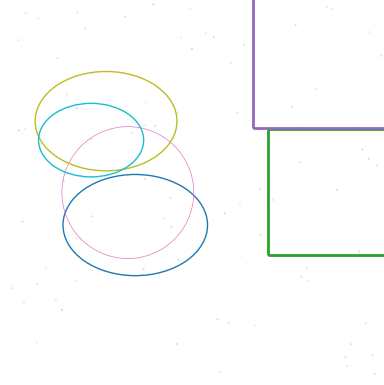[{"shape": "oval", "thickness": 1, "radius": 0.94, "center": [0.351, 0.415]}, {"shape": "square", "thickness": 2, "radius": 0.82, "center": [0.861, 0.501]}, {"shape": "square", "thickness": 2, "radius": 0.85, "center": [0.828, 0.838]}, {"shape": "circle", "thickness": 0.5, "radius": 0.86, "center": [0.332, 0.5]}, {"shape": "oval", "thickness": 1, "radius": 0.92, "center": [0.275, 0.685]}, {"shape": "oval", "thickness": 1, "radius": 0.68, "center": [0.237, 0.636]}]